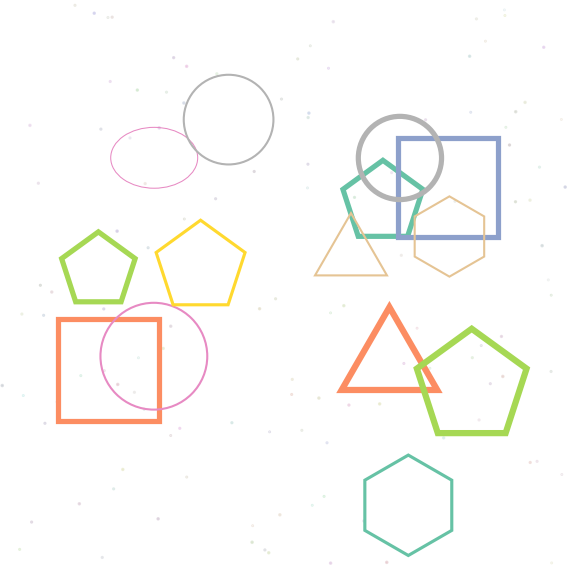[{"shape": "pentagon", "thickness": 2.5, "radius": 0.36, "center": [0.663, 0.649]}, {"shape": "hexagon", "thickness": 1.5, "radius": 0.43, "center": [0.707, 0.124]}, {"shape": "triangle", "thickness": 3, "radius": 0.48, "center": [0.674, 0.372]}, {"shape": "square", "thickness": 2.5, "radius": 0.44, "center": [0.188, 0.358]}, {"shape": "square", "thickness": 2.5, "radius": 0.43, "center": [0.775, 0.674]}, {"shape": "oval", "thickness": 0.5, "radius": 0.38, "center": [0.267, 0.726]}, {"shape": "circle", "thickness": 1, "radius": 0.46, "center": [0.266, 0.382]}, {"shape": "pentagon", "thickness": 2.5, "radius": 0.33, "center": [0.17, 0.531]}, {"shape": "pentagon", "thickness": 3, "radius": 0.5, "center": [0.817, 0.33]}, {"shape": "pentagon", "thickness": 1.5, "radius": 0.4, "center": [0.347, 0.537]}, {"shape": "hexagon", "thickness": 1, "radius": 0.35, "center": [0.778, 0.59]}, {"shape": "triangle", "thickness": 1, "radius": 0.36, "center": [0.608, 0.558]}, {"shape": "circle", "thickness": 2.5, "radius": 0.36, "center": [0.693, 0.726]}, {"shape": "circle", "thickness": 1, "radius": 0.39, "center": [0.396, 0.792]}]